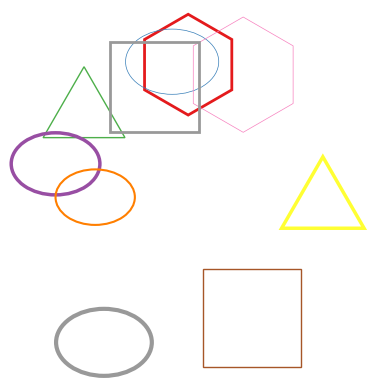[{"shape": "hexagon", "thickness": 2, "radius": 0.65, "center": [0.489, 0.832]}, {"shape": "oval", "thickness": 0.5, "radius": 0.61, "center": [0.447, 0.84]}, {"shape": "triangle", "thickness": 1, "radius": 0.61, "center": [0.218, 0.704]}, {"shape": "oval", "thickness": 2.5, "radius": 0.58, "center": [0.144, 0.574]}, {"shape": "oval", "thickness": 1.5, "radius": 0.52, "center": [0.247, 0.488]}, {"shape": "triangle", "thickness": 2.5, "radius": 0.62, "center": [0.839, 0.469]}, {"shape": "square", "thickness": 1, "radius": 0.63, "center": [0.655, 0.174]}, {"shape": "hexagon", "thickness": 0.5, "radius": 0.75, "center": [0.632, 0.806]}, {"shape": "square", "thickness": 2, "radius": 0.58, "center": [0.402, 0.773]}, {"shape": "oval", "thickness": 3, "radius": 0.62, "center": [0.27, 0.111]}]